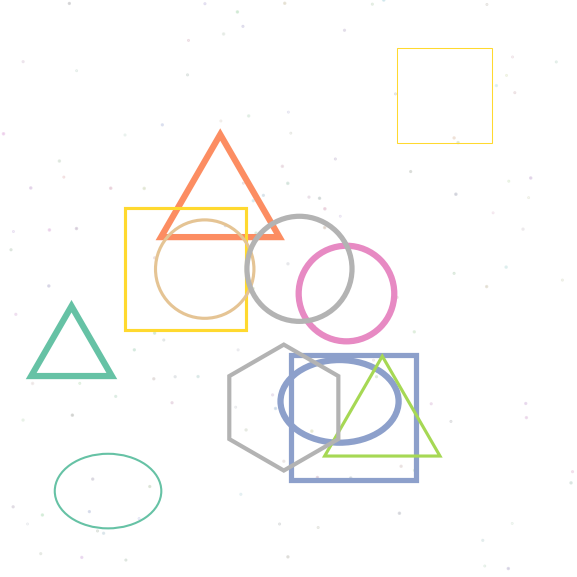[{"shape": "triangle", "thickness": 3, "radius": 0.4, "center": [0.124, 0.388]}, {"shape": "oval", "thickness": 1, "radius": 0.46, "center": [0.187, 0.149]}, {"shape": "triangle", "thickness": 3, "radius": 0.59, "center": [0.381, 0.648]}, {"shape": "square", "thickness": 2.5, "radius": 0.54, "center": [0.613, 0.277]}, {"shape": "oval", "thickness": 3, "radius": 0.51, "center": [0.588, 0.304]}, {"shape": "circle", "thickness": 3, "radius": 0.41, "center": [0.6, 0.491]}, {"shape": "triangle", "thickness": 1.5, "radius": 0.58, "center": [0.662, 0.267]}, {"shape": "square", "thickness": 1.5, "radius": 0.53, "center": [0.321, 0.533]}, {"shape": "square", "thickness": 0.5, "radius": 0.41, "center": [0.769, 0.833]}, {"shape": "circle", "thickness": 1.5, "radius": 0.43, "center": [0.354, 0.533]}, {"shape": "hexagon", "thickness": 2, "radius": 0.55, "center": [0.491, 0.293]}, {"shape": "circle", "thickness": 2.5, "radius": 0.45, "center": [0.519, 0.534]}]